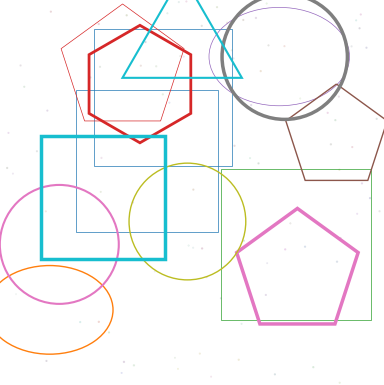[{"shape": "square", "thickness": 0.5, "radius": 0.92, "center": [0.382, 0.581]}, {"shape": "square", "thickness": 0.5, "radius": 0.89, "center": [0.423, 0.747]}, {"shape": "oval", "thickness": 1, "radius": 0.82, "center": [0.129, 0.195]}, {"shape": "square", "thickness": 0.5, "radius": 0.98, "center": [0.769, 0.365]}, {"shape": "hexagon", "thickness": 2, "radius": 0.76, "center": [0.363, 0.782]}, {"shape": "pentagon", "thickness": 0.5, "radius": 0.84, "center": [0.318, 0.822]}, {"shape": "oval", "thickness": 0.5, "radius": 0.91, "center": [0.725, 0.853]}, {"shape": "pentagon", "thickness": 1, "radius": 0.69, "center": [0.874, 0.643]}, {"shape": "circle", "thickness": 1.5, "radius": 0.77, "center": [0.154, 0.365]}, {"shape": "pentagon", "thickness": 2.5, "radius": 0.83, "center": [0.772, 0.293]}, {"shape": "circle", "thickness": 2.5, "radius": 0.81, "center": [0.74, 0.853]}, {"shape": "circle", "thickness": 1, "radius": 0.76, "center": [0.487, 0.425]}, {"shape": "square", "thickness": 2.5, "radius": 0.8, "center": [0.268, 0.487]}, {"shape": "triangle", "thickness": 1.5, "radius": 0.9, "center": [0.473, 0.887]}]